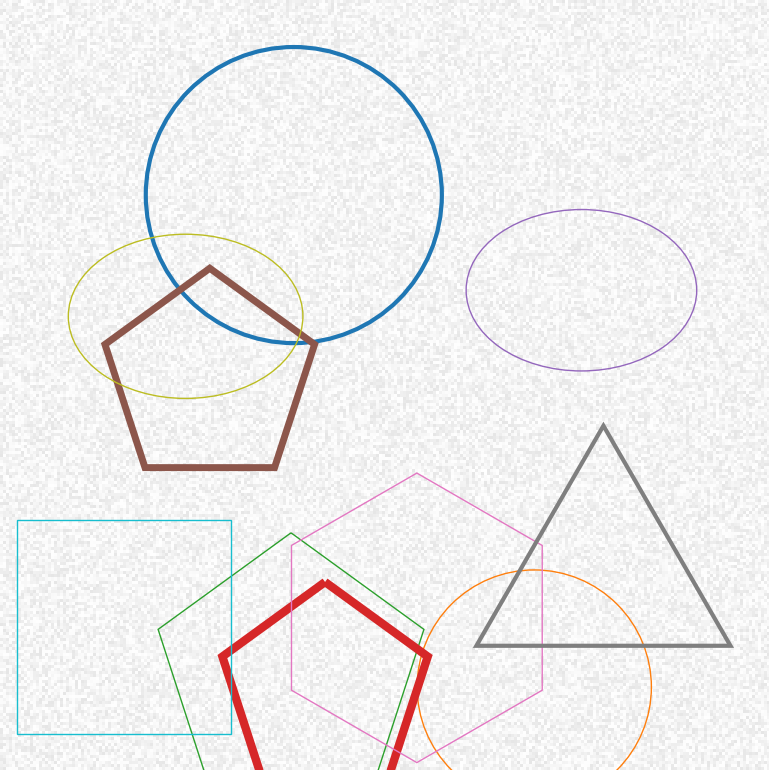[{"shape": "circle", "thickness": 1.5, "radius": 0.96, "center": [0.382, 0.747]}, {"shape": "circle", "thickness": 0.5, "radius": 0.76, "center": [0.694, 0.108]}, {"shape": "pentagon", "thickness": 0.5, "radius": 0.91, "center": [0.378, 0.127]}, {"shape": "pentagon", "thickness": 3, "radius": 0.7, "center": [0.422, 0.104]}, {"shape": "oval", "thickness": 0.5, "radius": 0.75, "center": [0.755, 0.623]}, {"shape": "pentagon", "thickness": 2.5, "radius": 0.72, "center": [0.272, 0.508]}, {"shape": "hexagon", "thickness": 0.5, "radius": 0.94, "center": [0.541, 0.198]}, {"shape": "triangle", "thickness": 1.5, "radius": 0.95, "center": [0.784, 0.257]}, {"shape": "oval", "thickness": 0.5, "radius": 0.76, "center": [0.241, 0.589]}, {"shape": "square", "thickness": 0.5, "radius": 0.7, "center": [0.161, 0.185]}]